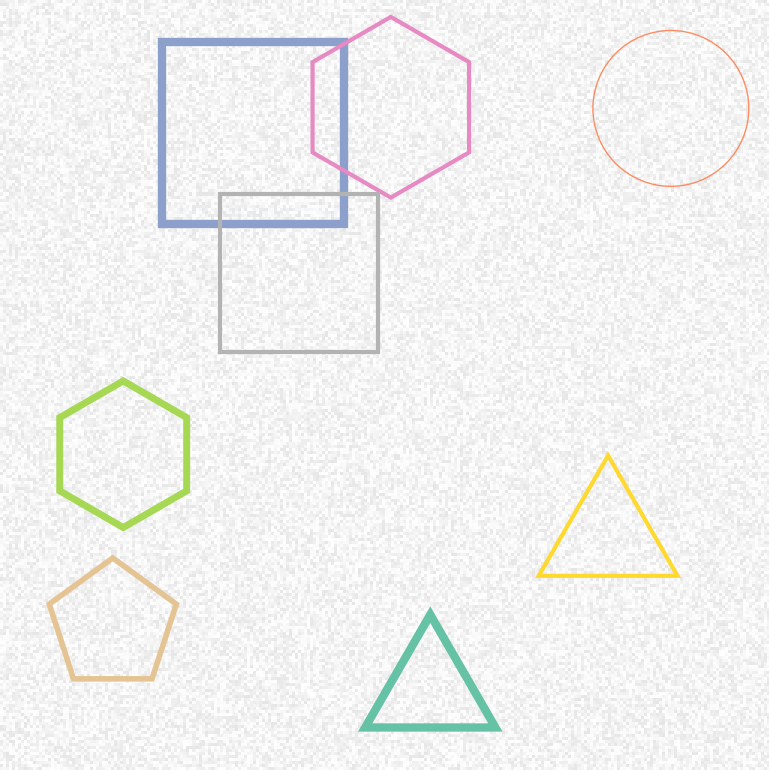[{"shape": "triangle", "thickness": 3, "radius": 0.49, "center": [0.559, 0.104]}, {"shape": "circle", "thickness": 0.5, "radius": 0.51, "center": [0.871, 0.859]}, {"shape": "square", "thickness": 3, "radius": 0.59, "center": [0.328, 0.827]}, {"shape": "hexagon", "thickness": 1.5, "radius": 0.59, "center": [0.508, 0.861]}, {"shape": "hexagon", "thickness": 2.5, "radius": 0.48, "center": [0.16, 0.41]}, {"shape": "triangle", "thickness": 1.5, "radius": 0.52, "center": [0.79, 0.304]}, {"shape": "pentagon", "thickness": 2, "radius": 0.43, "center": [0.146, 0.189]}, {"shape": "square", "thickness": 1.5, "radius": 0.51, "center": [0.388, 0.645]}]